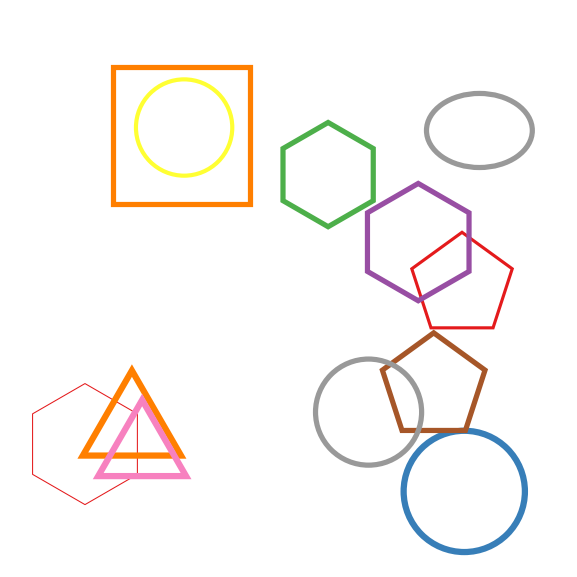[{"shape": "pentagon", "thickness": 1.5, "radius": 0.46, "center": [0.8, 0.505]}, {"shape": "hexagon", "thickness": 0.5, "radius": 0.52, "center": [0.147, 0.23]}, {"shape": "circle", "thickness": 3, "radius": 0.52, "center": [0.804, 0.148]}, {"shape": "hexagon", "thickness": 2.5, "radius": 0.45, "center": [0.568, 0.697]}, {"shape": "hexagon", "thickness": 2.5, "radius": 0.51, "center": [0.724, 0.58]}, {"shape": "triangle", "thickness": 3, "radius": 0.49, "center": [0.228, 0.259]}, {"shape": "square", "thickness": 2.5, "radius": 0.59, "center": [0.314, 0.764]}, {"shape": "circle", "thickness": 2, "radius": 0.42, "center": [0.319, 0.778]}, {"shape": "pentagon", "thickness": 2.5, "radius": 0.47, "center": [0.751, 0.329]}, {"shape": "triangle", "thickness": 3, "radius": 0.44, "center": [0.246, 0.219]}, {"shape": "circle", "thickness": 2.5, "radius": 0.46, "center": [0.638, 0.286]}, {"shape": "oval", "thickness": 2.5, "radius": 0.46, "center": [0.83, 0.773]}]